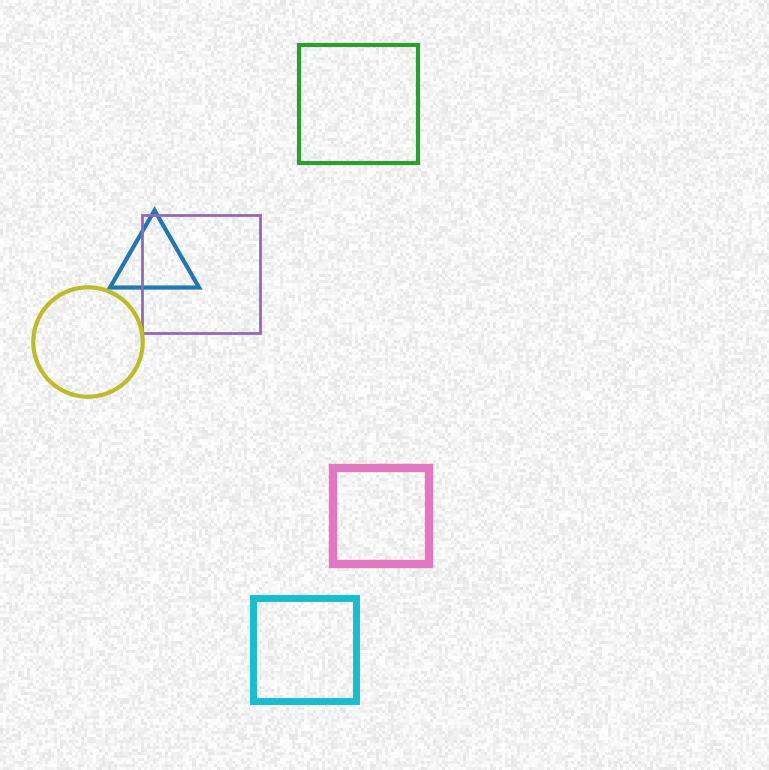[{"shape": "triangle", "thickness": 1.5, "radius": 0.33, "center": [0.201, 0.66]}, {"shape": "square", "thickness": 1.5, "radius": 0.38, "center": [0.466, 0.865]}, {"shape": "square", "thickness": 1, "radius": 0.38, "center": [0.262, 0.644]}, {"shape": "square", "thickness": 3, "radius": 0.31, "center": [0.495, 0.33]}, {"shape": "circle", "thickness": 1.5, "radius": 0.36, "center": [0.114, 0.556]}, {"shape": "square", "thickness": 2.5, "radius": 0.33, "center": [0.395, 0.156]}]